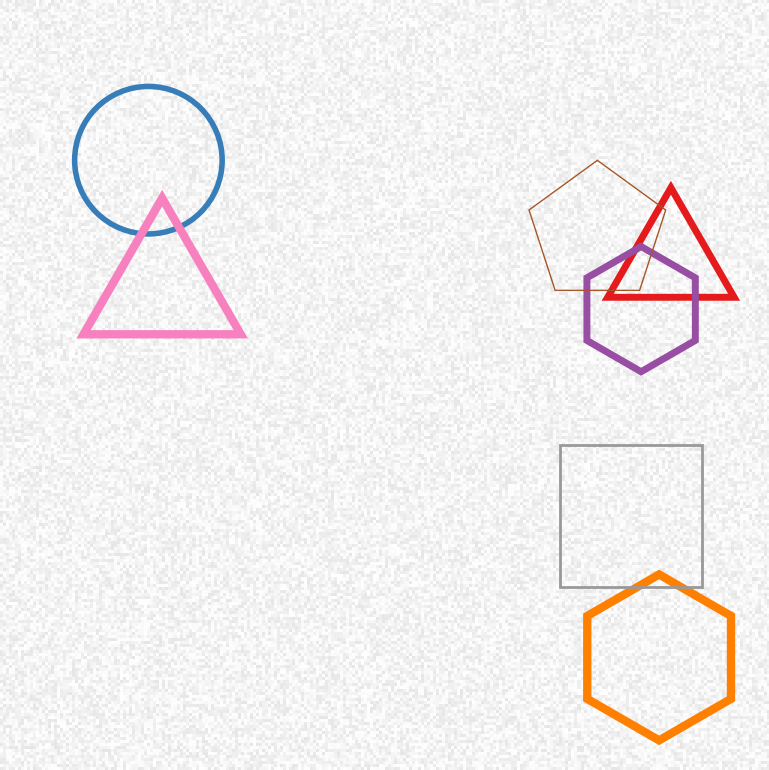[{"shape": "triangle", "thickness": 2.5, "radius": 0.47, "center": [0.871, 0.661]}, {"shape": "circle", "thickness": 2, "radius": 0.48, "center": [0.193, 0.792]}, {"shape": "hexagon", "thickness": 2.5, "radius": 0.41, "center": [0.833, 0.599]}, {"shape": "hexagon", "thickness": 3, "radius": 0.54, "center": [0.856, 0.146]}, {"shape": "pentagon", "thickness": 0.5, "radius": 0.47, "center": [0.776, 0.698]}, {"shape": "triangle", "thickness": 3, "radius": 0.59, "center": [0.211, 0.625]}, {"shape": "square", "thickness": 1, "radius": 0.46, "center": [0.819, 0.33]}]